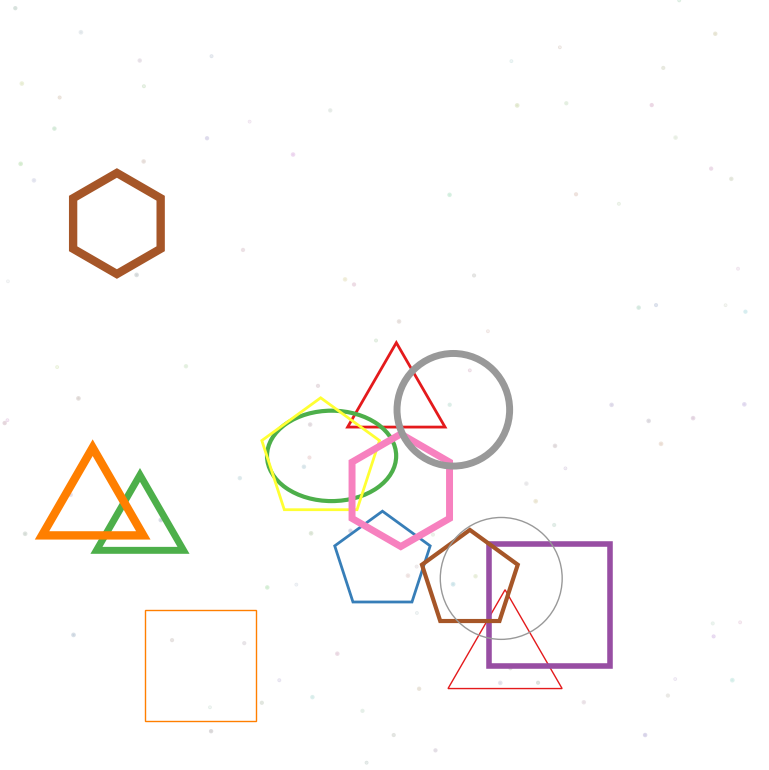[{"shape": "triangle", "thickness": 0.5, "radius": 0.43, "center": [0.656, 0.149]}, {"shape": "triangle", "thickness": 1, "radius": 0.37, "center": [0.515, 0.482]}, {"shape": "pentagon", "thickness": 1, "radius": 0.33, "center": [0.497, 0.271]}, {"shape": "triangle", "thickness": 2.5, "radius": 0.33, "center": [0.182, 0.318]}, {"shape": "oval", "thickness": 1.5, "radius": 0.42, "center": [0.431, 0.408]}, {"shape": "square", "thickness": 2, "radius": 0.39, "center": [0.714, 0.214]}, {"shape": "square", "thickness": 0.5, "radius": 0.36, "center": [0.261, 0.136]}, {"shape": "triangle", "thickness": 3, "radius": 0.38, "center": [0.12, 0.343]}, {"shape": "pentagon", "thickness": 1, "radius": 0.4, "center": [0.416, 0.403]}, {"shape": "pentagon", "thickness": 1.5, "radius": 0.33, "center": [0.61, 0.246]}, {"shape": "hexagon", "thickness": 3, "radius": 0.33, "center": [0.152, 0.71]}, {"shape": "hexagon", "thickness": 2.5, "radius": 0.37, "center": [0.521, 0.363]}, {"shape": "circle", "thickness": 2.5, "radius": 0.37, "center": [0.589, 0.468]}, {"shape": "circle", "thickness": 0.5, "radius": 0.4, "center": [0.651, 0.249]}]